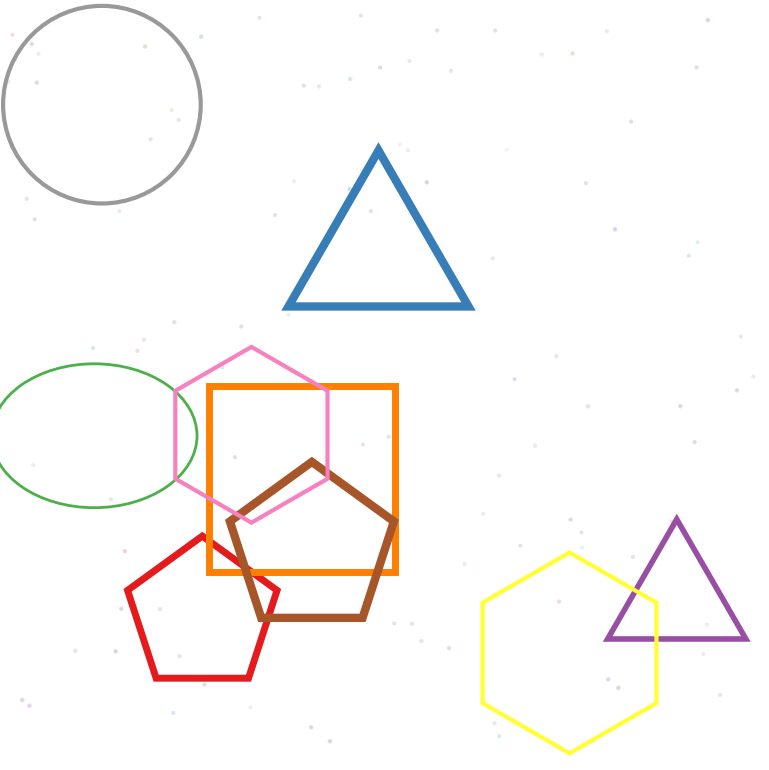[{"shape": "pentagon", "thickness": 2.5, "radius": 0.51, "center": [0.263, 0.202]}, {"shape": "triangle", "thickness": 3, "radius": 0.68, "center": [0.492, 0.669]}, {"shape": "oval", "thickness": 1, "radius": 0.67, "center": [0.122, 0.434]}, {"shape": "triangle", "thickness": 2, "radius": 0.52, "center": [0.879, 0.222]}, {"shape": "square", "thickness": 2.5, "radius": 0.6, "center": [0.392, 0.378]}, {"shape": "hexagon", "thickness": 1.5, "radius": 0.65, "center": [0.74, 0.152]}, {"shape": "pentagon", "thickness": 3, "radius": 0.56, "center": [0.405, 0.288]}, {"shape": "hexagon", "thickness": 1.5, "radius": 0.57, "center": [0.327, 0.435]}, {"shape": "circle", "thickness": 1.5, "radius": 0.64, "center": [0.132, 0.864]}]